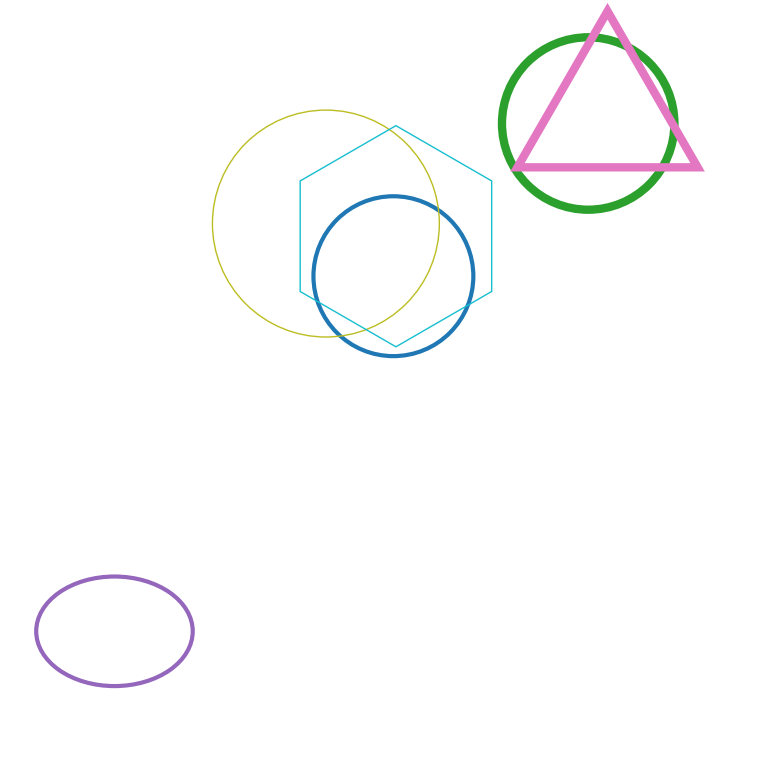[{"shape": "circle", "thickness": 1.5, "radius": 0.52, "center": [0.511, 0.641]}, {"shape": "circle", "thickness": 3, "radius": 0.56, "center": [0.764, 0.84]}, {"shape": "oval", "thickness": 1.5, "radius": 0.51, "center": [0.149, 0.18]}, {"shape": "triangle", "thickness": 3, "radius": 0.68, "center": [0.789, 0.85]}, {"shape": "circle", "thickness": 0.5, "radius": 0.74, "center": [0.423, 0.71]}, {"shape": "hexagon", "thickness": 0.5, "radius": 0.72, "center": [0.514, 0.693]}]